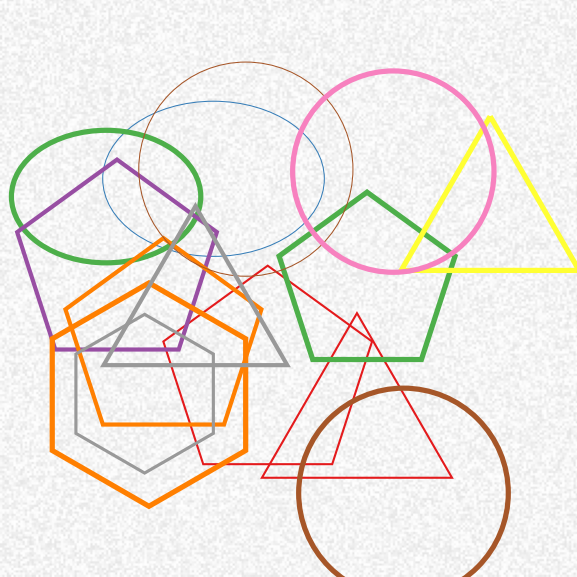[{"shape": "pentagon", "thickness": 1, "radius": 0.95, "center": [0.464, 0.349]}, {"shape": "triangle", "thickness": 1, "radius": 0.95, "center": [0.618, 0.267]}, {"shape": "oval", "thickness": 0.5, "radius": 0.96, "center": [0.37, 0.69]}, {"shape": "oval", "thickness": 2.5, "radius": 0.82, "center": [0.184, 0.659]}, {"shape": "pentagon", "thickness": 2.5, "radius": 0.8, "center": [0.636, 0.506]}, {"shape": "pentagon", "thickness": 2, "radius": 0.91, "center": [0.203, 0.541]}, {"shape": "hexagon", "thickness": 2.5, "radius": 0.97, "center": [0.258, 0.316]}, {"shape": "pentagon", "thickness": 2, "radius": 0.89, "center": [0.283, 0.408]}, {"shape": "triangle", "thickness": 2.5, "radius": 0.89, "center": [0.849, 0.62]}, {"shape": "circle", "thickness": 0.5, "radius": 0.93, "center": [0.426, 0.706]}, {"shape": "circle", "thickness": 2.5, "radius": 0.91, "center": [0.699, 0.145]}, {"shape": "circle", "thickness": 2.5, "radius": 0.87, "center": [0.681, 0.702]}, {"shape": "triangle", "thickness": 2, "radius": 0.92, "center": [0.338, 0.459]}, {"shape": "hexagon", "thickness": 1.5, "radius": 0.69, "center": [0.25, 0.317]}]